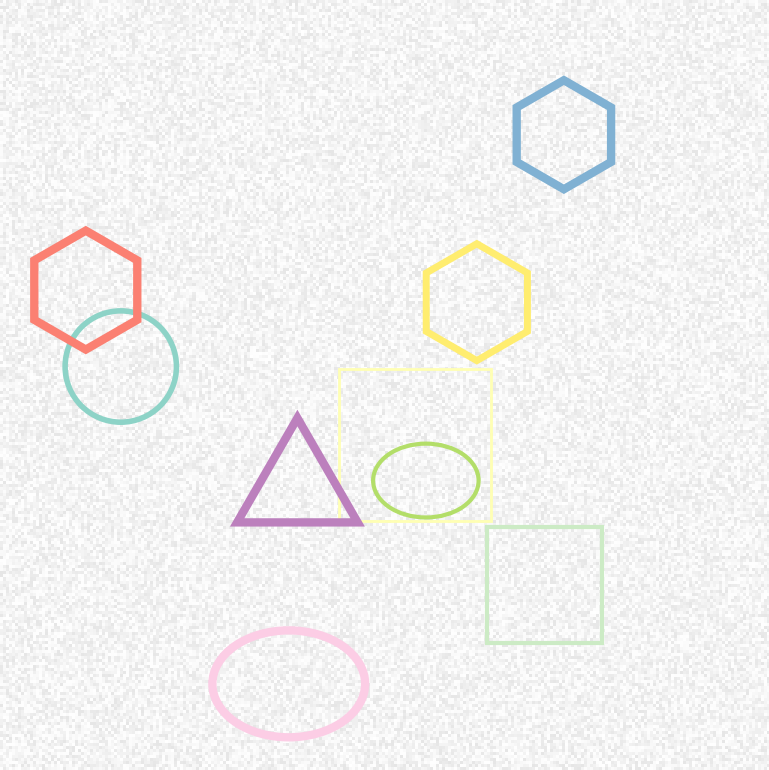[{"shape": "circle", "thickness": 2, "radius": 0.36, "center": [0.157, 0.524]}, {"shape": "square", "thickness": 1, "radius": 0.49, "center": [0.539, 0.423]}, {"shape": "hexagon", "thickness": 3, "radius": 0.39, "center": [0.111, 0.623]}, {"shape": "hexagon", "thickness": 3, "radius": 0.35, "center": [0.732, 0.825]}, {"shape": "oval", "thickness": 1.5, "radius": 0.34, "center": [0.553, 0.376]}, {"shape": "oval", "thickness": 3, "radius": 0.5, "center": [0.375, 0.112]}, {"shape": "triangle", "thickness": 3, "radius": 0.45, "center": [0.386, 0.367]}, {"shape": "square", "thickness": 1.5, "radius": 0.37, "center": [0.707, 0.24]}, {"shape": "hexagon", "thickness": 2.5, "radius": 0.38, "center": [0.619, 0.608]}]